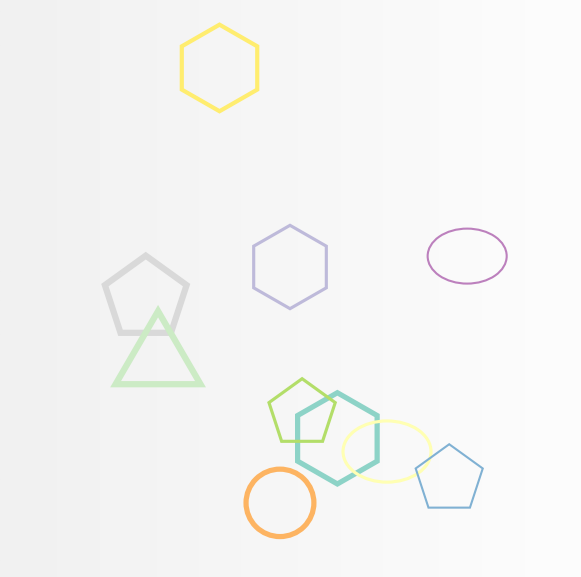[{"shape": "hexagon", "thickness": 2.5, "radius": 0.39, "center": [0.58, 0.24]}, {"shape": "oval", "thickness": 1.5, "radius": 0.38, "center": [0.666, 0.217]}, {"shape": "hexagon", "thickness": 1.5, "radius": 0.36, "center": [0.499, 0.537]}, {"shape": "pentagon", "thickness": 1, "radius": 0.3, "center": [0.773, 0.169]}, {"shape": "circle", "thickness": 2.5, "radius": 0.29, "center": [0.482, 0.128]}, {"shape": "pentagon", "thickness": 1.5, "radius": 0.3, "center": [0.52, 0.283]}, {"shape": "pentagon", "thickness": 3, "radius": 0.37, "center": [0.251, 0.483]}, {"shape": "oval", "thickness": 1, "radius": 0.34, "center": [0.804, 0.556]}, {"shape": "triangle", "thickness": 3, "radius": 0.42, "center": [0.272, 0.376]}, {"shape": "hexagon", "thickness": 2, "radius": 0.37, "center": [0.378, 0.881]}]